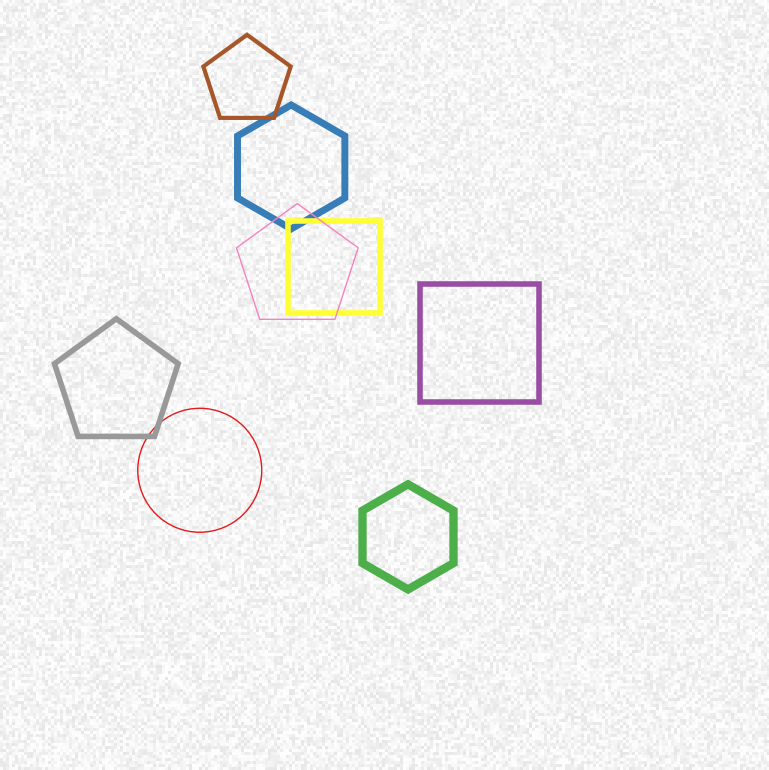[{"shape": "circle", "thickness": 0.5, "radius": 0.4, "center": [0.259, 0.389]}, {"shape": "hexagon", "thickness": 2.5, "radius": 0.4, "center": [0.378, 0.783]}, {"shape": "hexagon", "thickness": 3, "radius": 0.34, "center": [0.53, 0.303]}, {"shape": "square", "thickness": 2, "radius": 0.38, "center": [0.623, 0.555]}, {"shape": "square", "thickness": 2, "radius": 0.3, "center": [0.433, 0.653]}, {"shape": "pentagon", "thickness": 1.5, "radius": 0.3, "center": [0.321, 0.895]}, {"shape": "pentagon", "thickness": 0.5, "radius": 0.42, "center": [0.386, 0.653]}, {"shape": "pentagon", "thickness": 2, "radius": 0.42, "center": [0.151, 0.502]}]